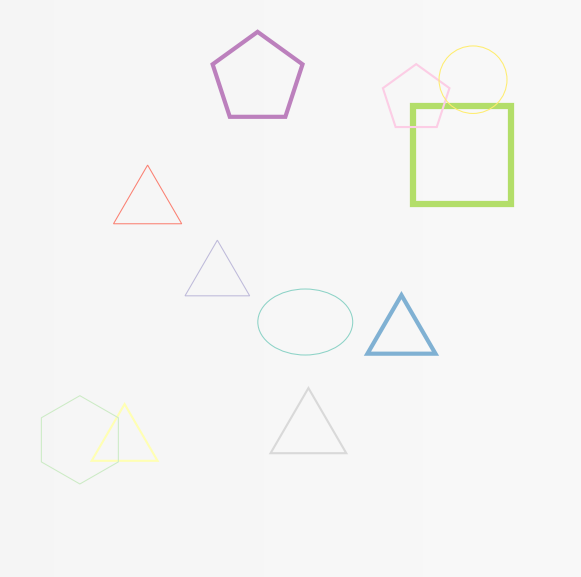[{"shape": "oval", "thickness": 0.5, "radius": 0.41, "center": [0.525, 0.442]}, {"shape": "triangle", "thickness": 1, "radius": 0.33, "center": [0.214, 0.234]}, {"shape": "triangle", "thickness": 0.5, "radius": 0.32, "center": [0.374, 0.519]}, {"shape": "triangle", "thickness": 0.5, "radius": 0.34, "center": [0.254, 0.646]}, {"shape": "triangle", "thickness": 2, "radius": 0.34, "center": [0.691, 0.42]}, {"shape": "square", "thickness": 3, "radius": 0.42, "center": [0.795, 0.73]}, {"shape": "pentagon", "thickness": 1, "radius": 0.3, "center": [0.716, 0.828]}, {"shape": "triangle", "thickness": 1, "radius": 0.38, "center": [0.531, 0.252]}, {"shape": "pentagon", "thickness": 2, "radius": 0.41, "center": [0.443, 0.863]}, {"shape": "hexagon", "thickness": 0.5, "radius": 0.38, "center": [0.137, 0.238]}, {"shape": "circle", "thickness": 0.5, "radius": 0.29, "center": [0.814, 0.861]}]